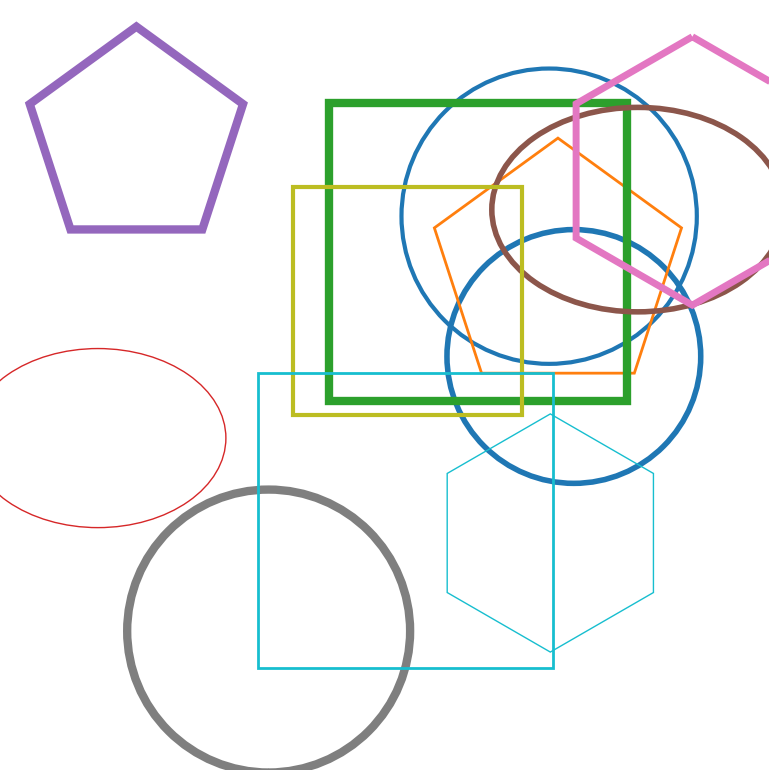[{"shape": "circle", "thickness": 2, "radius": 0.82, "center": [0.745, 0.537]}, {"shape": "circle", "thickness": 1.5, "radius": 0.96, "center": [0.713, 0.719]}, {"shape": "pentagon", "thickness": 1, "radius": 0.84, "center": [0.725, 0.652]}, {"shape": "square", "thickness": 3, "radius": 0.97, "center": [0.621, 0.673]}, {"shape": "oval", "thickness": 0.5, "radius": 0.83, "center": [0.127, 0.431]}, {"shape": "pentagon", "thickness": 3, "radius": 0.73, "center": [0.177, 0.82]}, {"shape": "oval", "thickness": 2, "radius": 0.95, "center": [0.828, 0.728]}, {"shape": "hexagon", "thickness": 2.5, "radius": 0.87, "center": [0.899, 0.778]}, {"shape": "circle", "thickness": 3, "radius": 0.92, "center": [0.349, 0.18]}, {"shape": "square", "thickness": 1.5, "radius": 0.74, "center": [0.529, 0.609]}, {"shape": "hexagon", "thickness": 0.5, "radius": 0.77, "center": [0.715, 0.308]}, {"shape": "square", "thickness": 1, "radius": 0.96, "center": [0.527, 0.324]}]